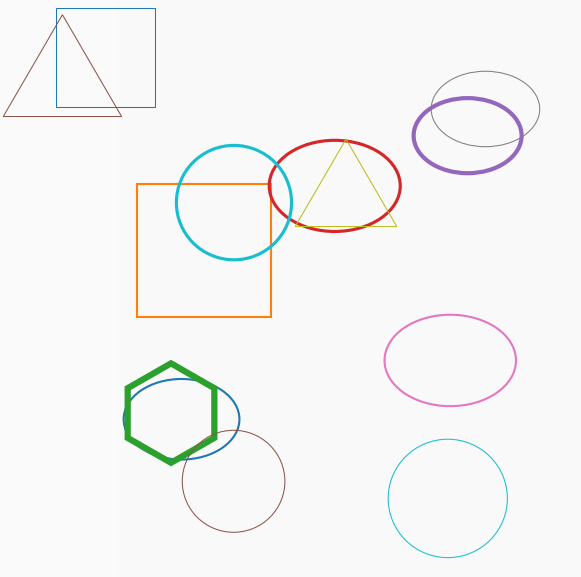[{"shape": "oval", "thickness": 1, "radius": 0.5, "center": [0.312, 0.273]}, {"shape": "square", "thickness": 0.5, "radius": 0.43, "center": [0.181, 0.899]}, {"shape": "square", "thickness": 1, "radius": 0.58, "center": [0.351, 0.565]}, {"shape": "hexagon", "thickness": 3, "radius": 0.43, "center": [0.294, 0.284]}, {"shape": "oval", "thickness": 1.5, "radius": 0.56, "center": [0.576, 0.677]}, {"shape": "oval", "thickness": 2, "radius": 0.46, "center": [0.805, 0.764]}, {"shape": "triangle", "thickness": 0.5, "radius": 0.59, "center": [0.107, 0.856]}, {"shape": "circle", "thickness": 0.5, "radius": 0.44, "center": [0.402, 0.166]}, {"shape": "oval", "thickness": 1, "radius": 0.57, "center": [0.775, 0.375]}, {"shape": "oval", "thickness": 0.5, "radius": 0.47, "center": [0.835, 0.81]}, {"shape": "triangle", "thickness": 0.5, "radius": 0.5, "center": [0.595, 0.657]}, {"shape": "circle", "thickness": 0.5, "radius": 0.51, "center": [0.77, 0.136]}, {"shape": "circle", "thickness": 1.5, "radius": 0.5, "center": [0.403, 0.648]}]